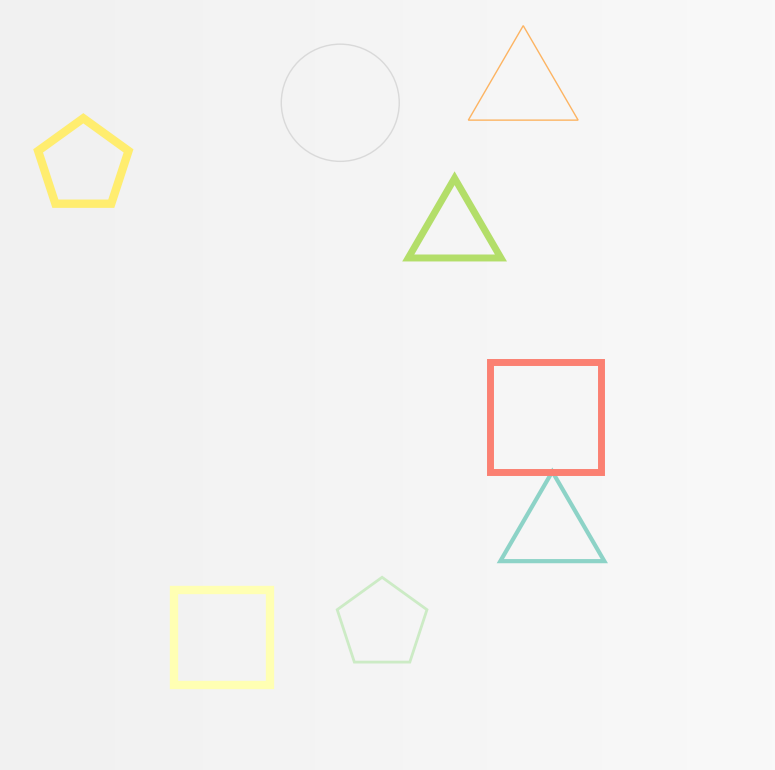[{"shape": "triangle", "thickness": 1.5, "radius": 0.39, "center": [0.713, 0.31]}, {"shape": "square", "thickness": 3, "radius": 0.31, "center": [0.287, 0.172]}, {"shape": "square", "thickness": 2.5, "radius": 0.36, "center": [0.704, 0.458]}, {"shape": "triangle", "thickness": 0.5, "radius": 0.41, "center": [0.675, 0.885]}, {"shape": "triangle", "thickness": 2.5, "radius": 0.35, "center": [0.587, 0.699]}, {"shape": "circle", "thickness": 0.5, "radius": 0.38, "center": [0.439, 0.867]}, {"shape": "pentagon", "thickness": 1, "radius": 0.3, "center": [0.493, 0.189]}, {"shape": "pentagon", "thickness": 3, "radius": 0.31, "center": [0.108, 0.785]}]